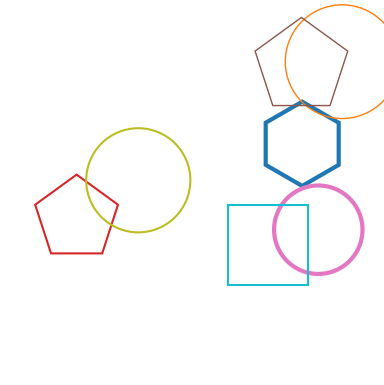[{"shape": "hexagon", "thickness": 3, "radius": 0.55, "center": [0.785, 0.626]}, {"shape": "circle", "thickness": 1, "radius": 0.74, "center": [0.889, 0.84]}, {"shape": "pentagon", "thickness": 1.5, "radius": 0.57, "center": [0.199, 0.433]}, {"shape": "pentagon", "thickness": 1, "radius": 0.63, "center": [0.783, 0.828]}, {"shape": "circle", "thickness": 3, "radius": 0.57, "center": [0.827, 0.403]}, {"shape": "circle", "thickness": 1.5, "radius": 0.68, "center": [0.359, 0.532]}, {"shape": "square", "thickness": 1.5, "radius": 0.52, "center": [0.697, 0.363]}]